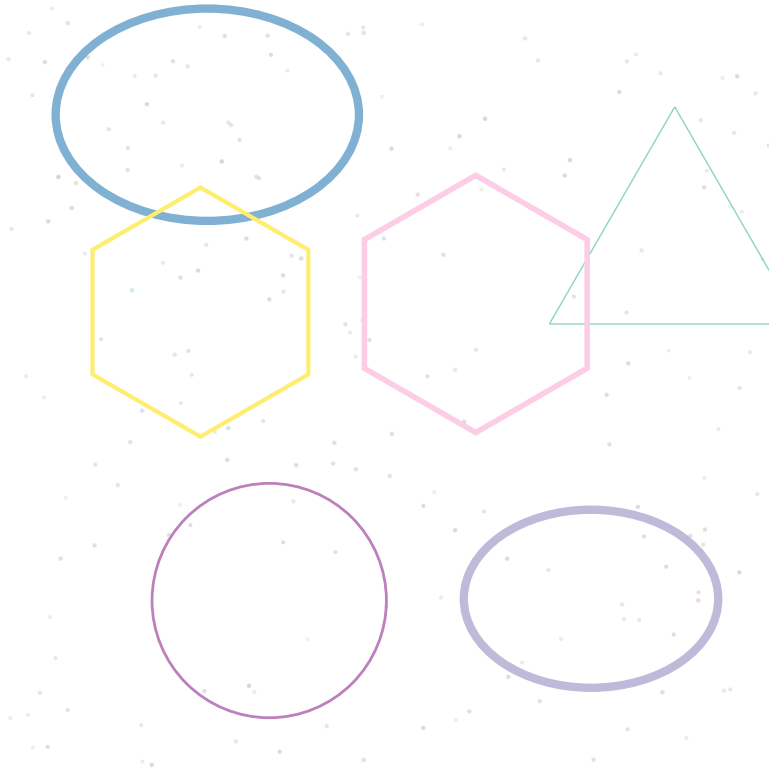[{"shape": "triangle", "thickness": 0.5, "radius": 0.94, "center": [0.876, 0.673]}, {"shape": "oval", "thickness": 3, "radius": 0.83, "center": [0.768, 0.222]}, {"shape": "oval", "thickness": 3, "radius": 0.98, "center": [0.269, 0.851]}, {"shape": "hexagon", "thickness": 2, "radius": 0.84, "center": [0.618, 0.605]}, {"shape": "circle", "thickness": 1, "radius": 0.76, "center": [0.35, 0.22]}, {"shape": "hexagon", "thickness": 1.5, "radius": 0.81, "center": [0.26, 0.595]}]